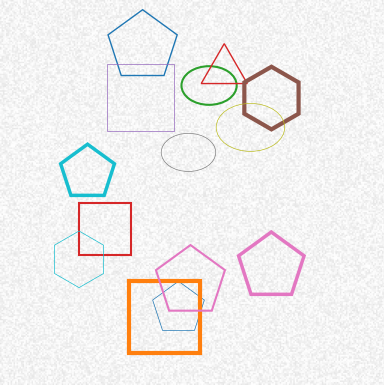[{"shape": "pentagon", "thickness": 1, "radius": 0.47, "center": [0.37, 0.88]}, {"shape": "pentagon", "thickness": 0.5, "radius": 0.35, "center": [0.464, 0.199]}, {"shape": "square", "thickness": 3, "radius": 0.46, "center": [0.426, 0.177]}, {"shape": "oval", "thickness": 1.5, "radius": 0.36, "center": [0.543, 0.778]}, {"shape": "square", "thickness": 1.5, "radius": 0.34, "center": [0.273, 0.406]}, {"shape": "triangle", "thickness": 1, "radius": 0.35, "center": [0.582, 0.818]}, {"shape": "square", "thickness": 0.5, "radius": 0.44, "center": [0.366, 0.746]}, {"shape": "hexagon", "thickness": 3, "radius": 0.41, "center": [0.705, 0.745]}, {"shape": "pentagon", "thickness": 2.5, "radius": 0.45, "center": [0.705, 0.308]}, {"shape": "pentagon", "thickness": 1.5, "radius": 0.47, "center": [0.495, 0.269]}, {"shape": "oval", "thickness": 0.5, "radius": 0.35, "center": [0.49, 0.604]}, {"shape": "oval", "thickness": 0.5, "radius": 0.44, "center": [0.651, 0.669]}, {"shape": "pentagon", "thickness": 2.5, "radius": 0.37, "center": [0.227, 0.552]}, {"shape": "hexagon", "thickness": 0.5, "radius": 0.37, "center": [0.205, 0.326]}]